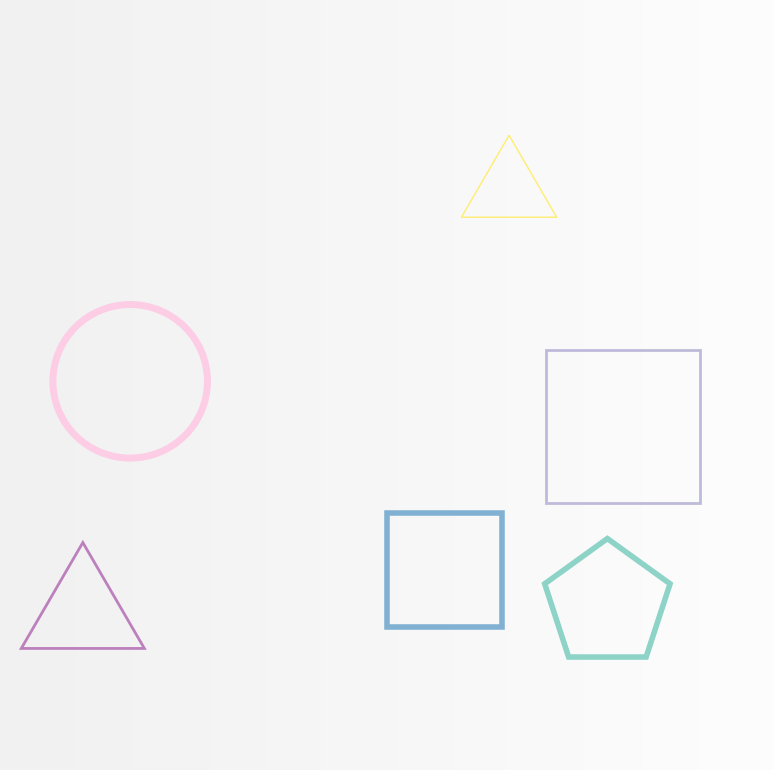[{"shape": "pentagon", "thickness": 2, "radius": 0.43, "center": [0.784, 0.216]}, {"shape": "square", "thickness": 1, "radius": 0.5, "center": [0.804, 0.446]}, {"shape": "square", "thickness": 2, "radius": 0.37, "center": [0.573, 0.26]}, {"shape": "circle", "thickness": 2.5, "radius": 0.5, "center": [0.168, 0.505]}, {"shape": "triangle", "thickness": 1, "radius": 0.46, "center": [0.107, 0.204]}, {"shape": "triangle", "thickness": 0.5, "radius": 0.35, "center": [0.657, 0.753]}]